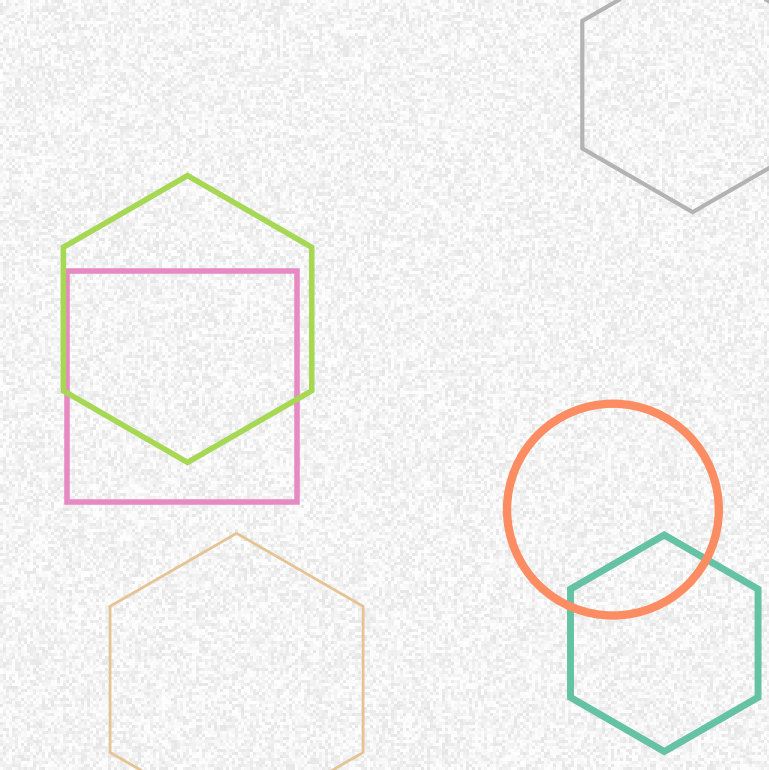[{"shape": "hexagon", "thickness": 2.5, "radius": 0.7, "center": [0.863, 0.165]}, {"shape": "circle", "thickness": 3, "radius": 0.69, "center": [0.796, 0.338]}, {"shape": "square", "thickness": 2, "radius": 0.75, "center": [0.237, 0.498]}, {"shape": "hexagon", "thickness": 2, "radius": 0.93, "center": [0.244, 0.586]}, {"shape": "hexagon", "thickness": 1, "radius": 0.95, "center": [0.307, 0.118]}, {"shape": "hexagon", "thickness": 1.5, "radius": 0.83, "center": [0.9, 0.89]}]